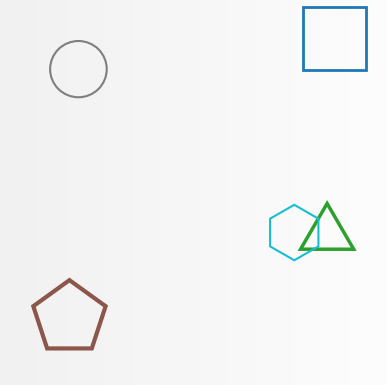[{"shape": "square", "thickness": 2, "radius": 0.41, "center": [0.863, 0.9]}, {"shape": "triangle", "thickness": 2.5, "radius": 0.4, "center": [0.844, 0.392]}, {"shape": "pentagon", "thickness": 3, "radius": 0.49, "center": [0.179, 0.174]}, {"shape": "circle", "thickness": 1.5, "radius": 0.37, "center": [0.202, 0.82]}, {"shape": "hexagon", "thickness": 1.5, "radius": 0.36, "center": [0.759, 0.396]}]